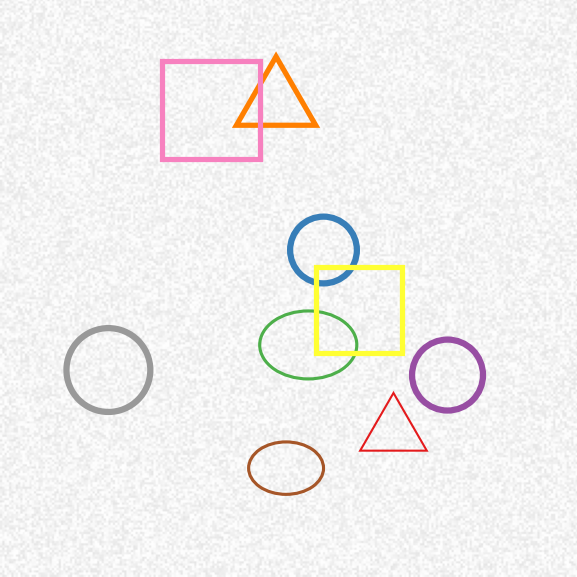[{"shape": "triangle", "thickness": 1, "radius": 0.33, "center": [0.681, 0.252]}, {"shape": "circle", "thickness": 3, "radius": 0.29, "center": [0.56, 0.566]}, {"shape": "oval", "thickness": 1.5, "radius": 0.42, "center": [0.534, 0.402]}, {"shape": "circle", "thickness": 3, "radius": 0.31, "center": [0.775, 0.35]}, {"shape": "triangle", "thickness": 2.5, "radius": 0.4, "center": [0.478, 0.822]}, {"shape": "square", "thickness": 2.5, "radius": 0.37, "center": [0.621, 0.463]}, {"shape": "oval", "thickness": 1.5, "radius": 0.32, "center": [0.495, 0.189]}, {"shape": "square", "thickness": 2.5, "radius": 0.42, "center": [0.365, 0.809]}, {"shape": "circle", "thickness": 3, "radius": 0.36, "center": [0.188, 0.358]}]